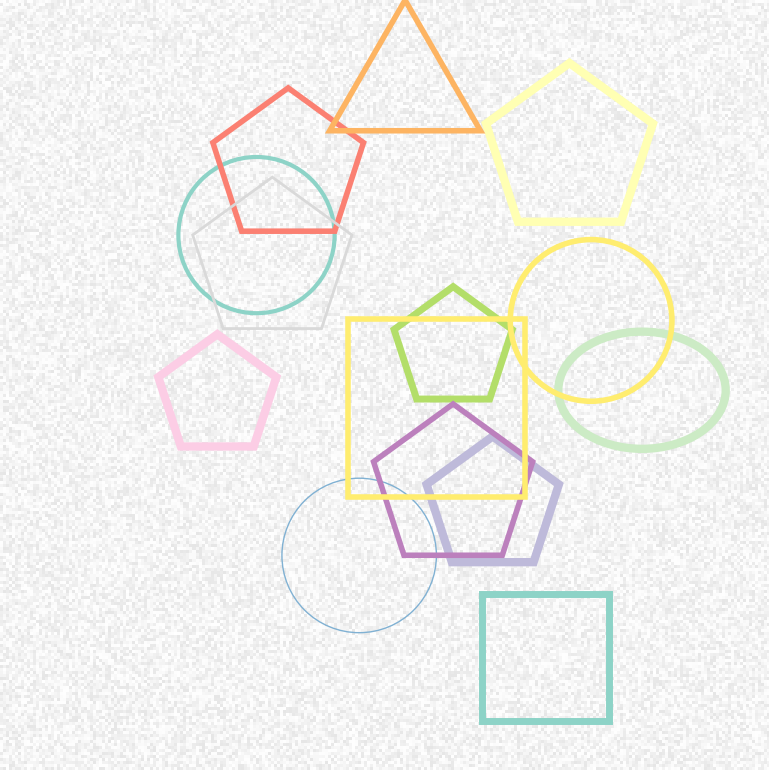[{"shape": "circle", "thickness": 1.5, "radius": 0.51, "center": [0.333, 0.695]}, {"shape": "square", "thickness": 2.5, "radius": 0.41, "center": [0.708, 0.147]}, {"shape": "pentagon", "thickness": 3, "radius": 0.57, "center": [0.74, 0.804]}, {"shape": "pentagon", "thickness": 3, "radius": 0.45, "center": [0.64, 0.343]}, {"shape": "pentagon", "thickness": 2, "radius": 0.51, "center": [0.374, 0.783]}, {"shape": "circle", "thickness": 0.5, "radius": 0.5, "center": [0.466, 0.279]}, {"shape": "triangle", "thickness": 2, "radius": 0.57, "center": [0.526, 0.887]}, {"shape": "pentagon", "thickness": 2.5, "radius": 0.4, "center": [0.589, 0.547]}, {"shape": "pentagon", "thickness": 3, "radius": 0.4, "center": [0.282, 0.485]}, {"shape": "pentagon", "thickness": 1, "radius": 0.54, "center": [0.354, 0.661]}, {"shape": "pentagon", "thickness": 2, "radius": 0.54, "center": [0.588, 0.367]}, {"shape": "oval", "thickness": 3, "radius": 0.54, "center": [0.834, 0.493]}, {"shape": "circle", "thickness": 2, "radius": 0.52, "center": [0.768, 0.584]}, {"shape": "square", "thickness": 2, "radius": 0.58, "center": [0.567, 0.47]}]